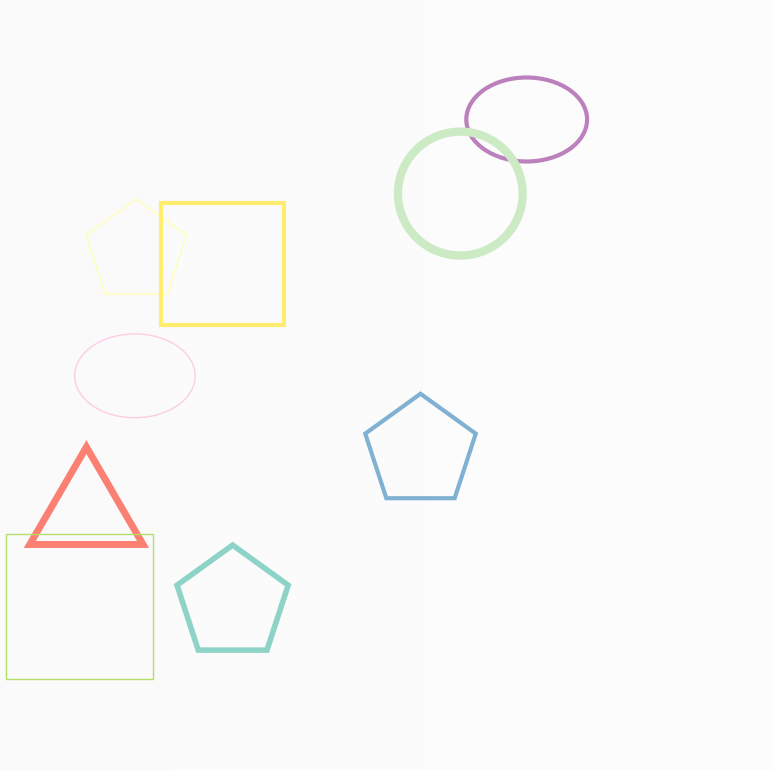[{"shape": "pentagon", "thickness": 2, "radius": 0.38, "center": [0.3, 0.217]}, {"shape": "pentagon", "thickness": 0.5, "radius": 0.34, "center": [0.176, 0.673]}, {"shape": "triangle", "thickness": 2.5, "radius": 0.42, "center": [0.111, 0.335]}, {"shape": "pentagon", "thickness": 1.5, "radius": 0.37, "center": [0.543, 0.414]}, {"shape": "square", "thickness": 0.5, "radius": 0.47, "center": [0.102, 0.212]}, {"shape": "oval", "thickness": 0.5, "radius": 0.39, "center": [0.174, 0.512]}, {"shape": "oval", "thickness": 1.5, "radius": 0.39, "center": [0.68, 0.845]}, {"shape": "circle", "thickness": 3, "radius": 0.4, "center": [0.594, 0.749]}, {"shape": "square", "thickness": 1.5, "radius": 0.4, "center": [0.287, 0.657]}]